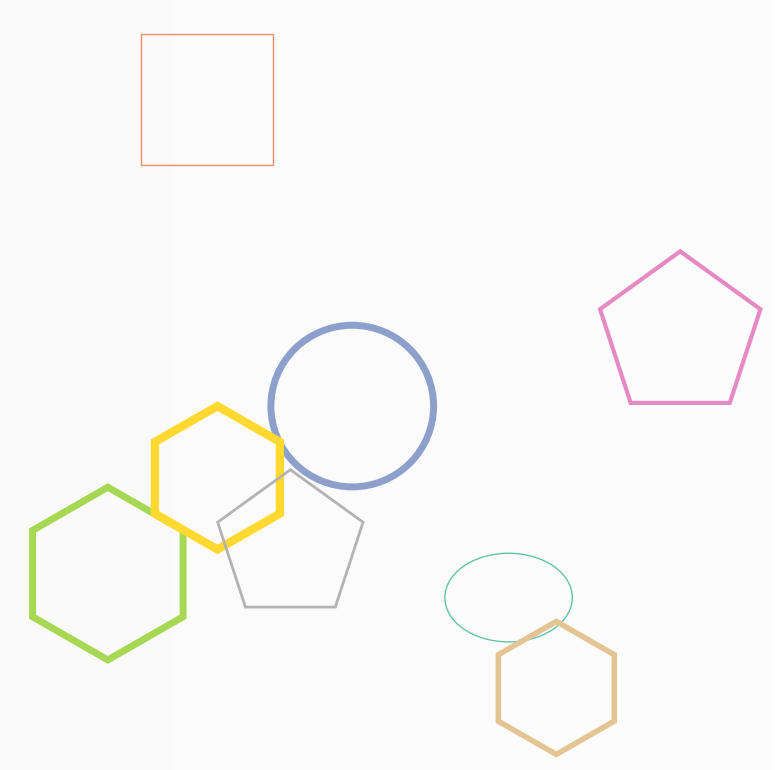[{"shape": "oval", "thickness": 0.5, "radius": 0.41, "center": [0.656, 0.224]}, {"shape": "square", "thickness": 0.5, "radius": 0.43, "center": [0.267, 0.871]}, {"shape": "circle", "thickness": 2.5, "radius": 0.52, "center": [0.455, 0.473]}, {"shape": "pentagon", "thickness": 1.5, "radius": 0.54, "center": [0.878, 0.565]}, {"shape": "hexagon", "thickness": 2.5, "radius": 0.56, "center": [0.139, 0.255]}, {"shape": "hexagon", "thickness": 3, "radius": 0.47, "center": [0.281, 0.38]}, {"shape": "hexagon", "thickness": 2, "radius": 0.43, "center": [0.718, 0.107]}, {"shape": "pentagon", "thickness": 1, "radius": 0.49, "center": [0.375, 0.291]}]